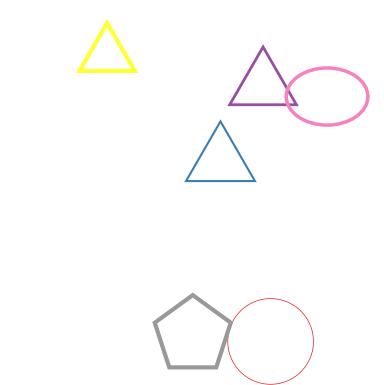[{"shape": "circle", "thickness": 0.5, "radius": 0.56, "center": [0.703, 0.113]}, {"shape": "triangle", "thickness": 1.5, "radius": 0.52, "center": [0.573, 0.581]}, {"shape": "triangle", "thickness": 2, "radius": 0.5, "center": [0.683, 0.778]}, {"shape": "triangle", "thickness": 3, "radius": 0.41, "center": [0.278, 0.857]}, {"shape": "oval", "thickness": 2.5, "radius": 0.53, "center": [0.849, 0.749]}, {"shape": "pentagon", "thickness": 3, "radius": 0.52, "center": [0.501, 0.13]}]